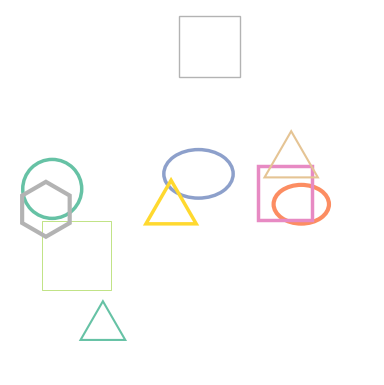[{"shape": "circle", "thickness": 2.5, "radius": 0.38, "center": [0.136, 0.509]}, {"shape": "triangle", "thickness": 1.5, "radius": 0.34, "center": [0.267, 0.151]}, {"shape": "oval", "thickness": 3, "radius": 0.36, "center": [0.783, 0.47]}, {"shape": "oval", "thickness": 2.5, "radius": 0.45, "center": [0.516, 0.548]}, {"shape": "square", "thickness": 2.5, "radius": 0.35, "center": [0.74, 0.499]}, {"shape": "square", "thickness": 0.5, "radius": 0.45, "center": [0.199, 0.337]}, {"shape": "triangle", "thickness": 2.5, "radius": 0.38, "center": [0.444, 0.456]}, {"shape": "triangle", "thickness": 1.5, "radius": 0.4, "center": [0.756, 0.579]}, {"shape": "hexagon", "thickness": 3, "radius": 0.36, "center": [0.119, 0.456]}, {"shape": "square", "thickness": 1, "radius": 0.4, "center": [0.543, 0.879]}]